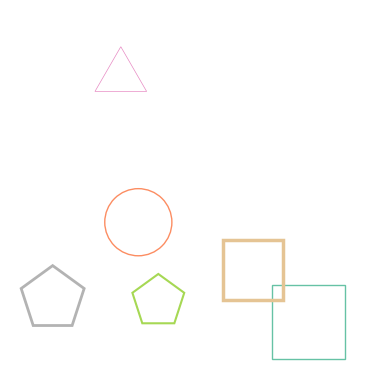[{"shape": "square", "thickness": 1, "radius": 0.48, "center": [0.802, 0.164]}, {"shape": "circle", "thickness": 1, "radius": 0.44, "center": [0.359, 0.423]}, {"shape": "triangle", "thickness": 0.5, "radius": 0.39, "center": [0.314, 0.801]}, {"shape": "pentagon", "thickness": 1.5, "radius": 0.35, "center": [0.411, 0.218]}, {"shape": "square", "thickness": 2.5, "radius": 0.39, "center": [0.657, 0.298]}, {"shape": "pentagon", "thickness": 2, "radius": 0.43, "center": [0.137, 0.224]}]